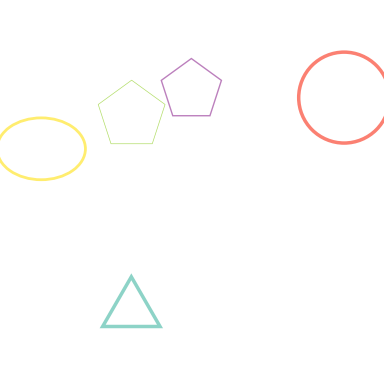[{"shape": "triangle", "thickness": 2.5, "radius": 0.43, "center": [0.341, 0.195]}, {"shape": "circle", "thickness": 2.5, "radius": 0.59, "center": [0.894, 0.747]}, {"shape": "pentagon", "thickness": 0.5, "radius": 0.46, "center": [0.342, 0.7]}, {"shape": "pentagon", "thickness": 1, "radius": 0.41, "center": [0.497, 0.766]}, {"shape": "oval", "thickness": 2, "radius": 0.57, "center": [0.107, 0.613]}]